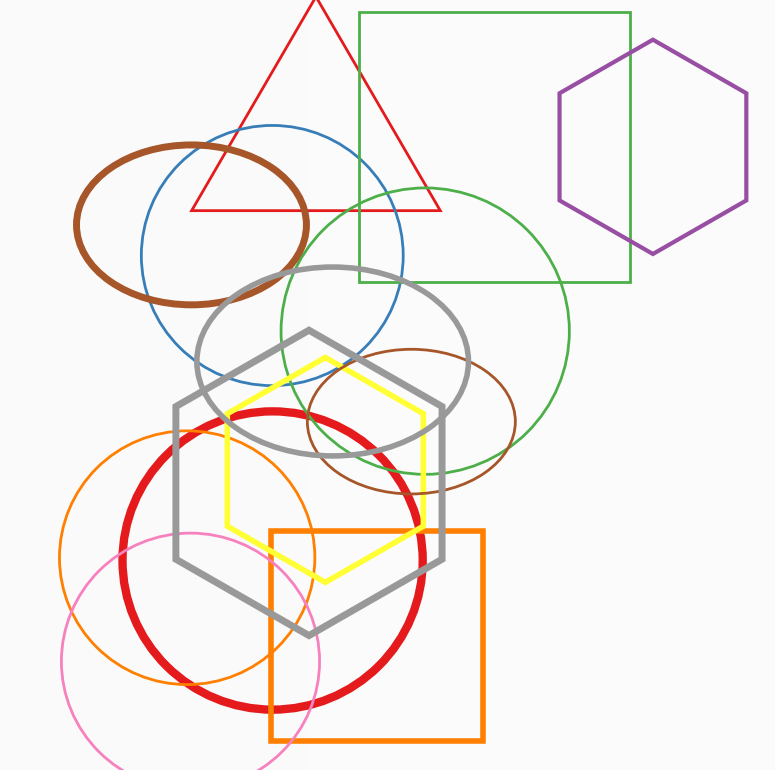[{"shape": "triangle", "thickness": 1, "radius": 0.93, "center": [0.408, 0.819]}, {"shape": "circle", "thickness": 3, "radius": 0.97, "center": [0.352, 0.272]}, {"shape": "circle", "thickness": 1, "radius": 0.84, "center": [0.351, 0.668]}, {"shape": "square", "thickness": 1, "radius": 0.88, "center": [0.638, 0.809]}, {"shape": "circle", "thickness": 1, "radius": 0.93, "center": [0.549, 0.57]}, {"shape": "hexagon", "thickness": 1.5, "radius": 0.7, "center": [0.842, 0.809]}, {"shape": "square", "thickness": 2, "radius": 0.68, "center": [0.486, 0.174]}, {"shape": "circle", "thickness": 1, "radius": 0.82, "center": [0.242, 0.276]}, {"shape": "hexagon", "thickness": 2, "radius": 0.73, "center": [0.42, 0.39]}, {"shape": "oval", "thickness": 1, "radius": 0.67, "center": [0.531, 0.452]}, {"shape": "oval", "thickness": 2.5, "radius": 0.74, "center": [0.247, 0.708]}, {"shape": "circle", "thickness": 1, "radius": 0.83, "center": [0.246, 0.141]}, {"shape": "hexagon", "thickness": 2.5, "radius": 0.99, "center": [0.399, 0.373]}, {"shape": "oval", "thickness": 2, "radius": 0.88, "center": [0.429, 0.531]}]